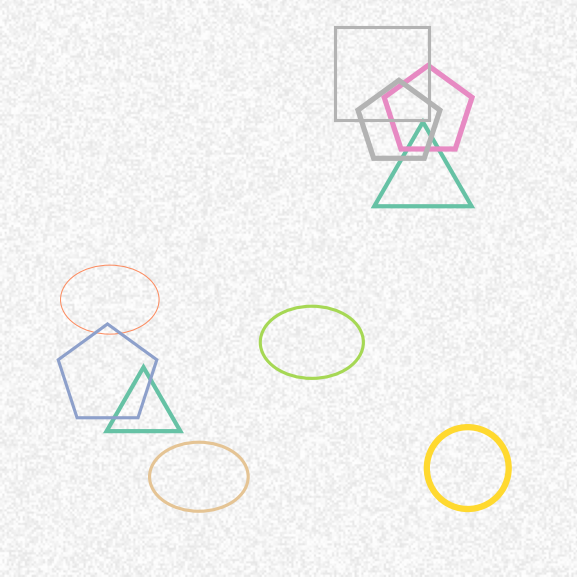[{"shape": "triangle", "thickness": 2, "radius": 0.37, "center": [0.248, 0.289]}, {"shape": "triangle", "thickness": 2, "radius": 0.49, "center": [0.732, 0.691]}, {"shape": "oval", "thickness": 0.5, "radius": 0.43, "center": [0.19, 0.48]}, {"shape": "pentagon", "thickness": 1.5, "radius": 0.45, "center": [0.186, 0.348]}, {"shape": "pentagon", "thickness": 2.5, "radius": 0.4, "center": [0.741, 0.806]}, {"shape": "oval", "thickness": 1.5, "radius": 0.45, "center": [0.54, 0.406]}, {"shape": "circle", "thickness": 3, "radius": 0.35, "center": [0.81, 0.189]}, {"shape": "oval", "thickness": 1.5, "radius": 0.43, "center": [0.344, 0.174]}, {"shape": "pentagon", "thickness": 2.5, "radius": 0.37, "center": [0.691, 0.785]}, {"shape": "square", "thickness": 1.5, "radius": 0.4, "center": [0.661, 0.872]}]